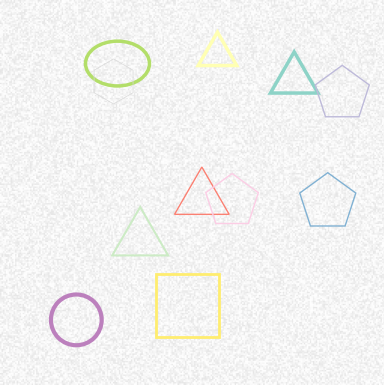[{"shape": "triangle", "thickness": 2.5, "radius": 0.36, "center": [0.764, 0.794]}, {"shape": "triangle", "thickness": 2.5, "radius": 0.29, "center": [0.565, 0.859]}, {"shape": "pentagon", "thickness": 1, "radius": 0.37, "center": [0.889, 0.756]}, {"shape": "triangle", "thickness": 1, "radius": 0.41, "center": [0.524, 0.484]}, {"shape": "pentagon", "thickness": 1, "radius": 0.38, "center": [0.851, 0.475]}, {"shape": "oval", "thickness": 2.5, "radius": 0.42, "center": [0.305, 0.835]}, {"shape": "pentagon", "thickness": 1, "radius": 0.36, "center": [0.603, 0.478]}, {"shape": "hexagon", "thickness": 0.5, "radius": 0.29, "center": [0.295, 0.788]}, {"shape": "circle", "thickness": 3, "radius": 0.33, "center": [0.198, 0.169]}, {"shape": "triangle", "thickness": 1.5, "radius": 0.42, "center": [0.364, 0.379]}, {"shape": "square", "thickness": 2, "radius": 0.41, "center": [0.486, 0.206]}]